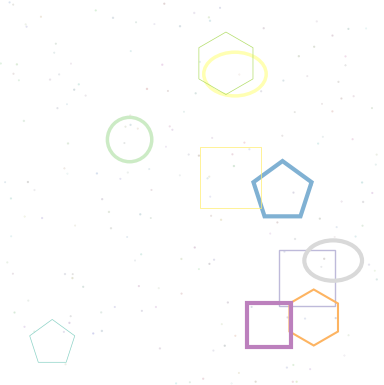[{"shape": "pentagon", "thickness": 0.5, "radius": 0.31, "center": [0.136, 0.109]}, {"shape": "oval", "thickness": 2.5, "radius": 0.41, "center": [0.61, 0.808]}, {"shape": "square", "thickness": 1, "radius": 0.37, "center": [0.797, 0.278]}, {"shape": "pentagon", "thickness": 3, "radius": 0.4, "center": [0.734, 0.502]}, {"shape": "hexagon", "thickness": 1.5, "radius": 0.36, "center": [0.815, 0.175]}, {"shape": "hexagon", "thickness": 0.5, "radius": 0.41, "center": [0.587, 0.836]}, {"shape": "oval", "thickness": 3, "radius": 0.37, "center": [0.865, 0.323]}, {"shape": "square", "thickness": 3, "radius": 0.29, "center": [0.699, 0.157]}, {"shape": "circle", "thickness": 2.5, "radius": 0.29, "center": [0.337, 0.638]}, {"shape": "square", "thickness": 0.5, "radius": 0.4, "center": [0.598, 0.539]}]